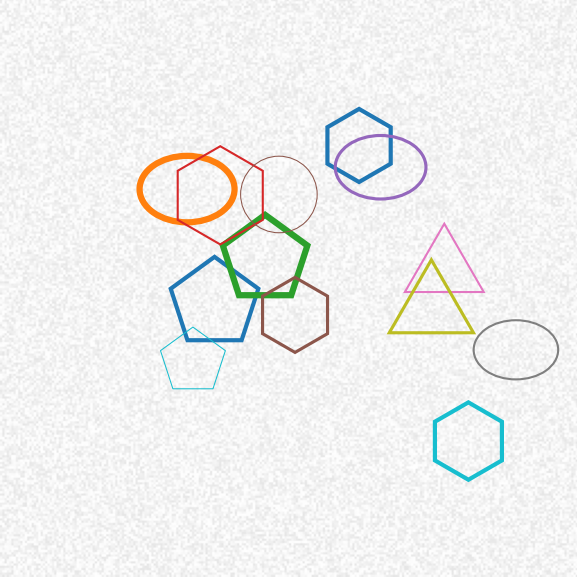[{"shape": "pentagon", "thickness": 2, "radius": 0.4, "center": [0.371, 0.475]}, {"shape": "hexagon", "thickness": 2, "radius": 0.32, "center": [0.622, 0.747]}, {"shape": "oval", "thickness": 3, "radius": 0.41, "center": [0.324, 0.672]}, {"shape": "pentagon", "thickness": 3, "radius": 0.38, "center": [0.459, 0.55]}, {"shape": "hexagon", "thickness": 1, "radius": 0.43, "center": [0.381, 0.661]}, {"shape": "oval", "thickness": 1.5, "radius": 0.39, "center": [0.659, 0.71]}, {"shape": "circle", "thickness": 0.5, "radius": 0.33, "center": [0.483, 0.662]}, {"shape": "hexagon", "thickness": 1.5, "radius": 0.32, "center": [0.511, 0.454]}, {"shape": "triangle", "thickness": 1, "radius": 0.39, "center": [0.769, 0.533]}, {"shape": "oval", "thickness": 1, "radius": 0.37, "center": [0.893, 0.393]}, {"shape": "triangle", "thickness": 1.5, "radius": 0.42, "center": [0.747, 0.465]}, {"shape": "hexagon", "thickness": 2, "radius": 0.33, "center": [0.811, 0.235]}, {"shape": "pentagon", "thickness": 0.5, "radius": 0.3, "center": [0.334, 0.374]}]